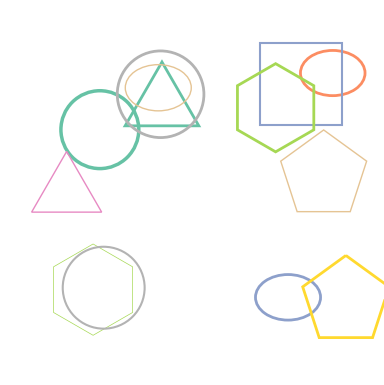[{"shape": "triangle", "thickness": 2, "radius": 0.55, "center": [0.421, 0.728]}, {"shape": "circle", "thickness": 2.5, "radius": 0.51, "center": [0.259, 0.663]}, {"shape": "oval", "thickness": 2, "radius": 0.42, "center": [0.864, 0.81]}, {"shape": "square", "thickness": 1.5, "radius": 0.53, "center": [0.782, 0.781]}, {"shape": "oval", "thickness": 2, "radius": 0.42, "center": [0.748, 0.228]}, {"shape": "triangle", "thickness": 1, "radius": 0.53, "center": [0.173, 0.502]}, {"shape": "hexagon", "thickness": 0.5, "radius": 0.59, "center": [0.242, 0.248]}, {"shape": "hexagon", "thickness": 2, "radius": 0.57, "center": [0.716, 0.72]}, {"shape": "pentagon", "thickness": 2, "radius": 0.59, "center": [0.898, 0.219]}, {"shape": "oval", "thickness": 1, "radius": 0.43, "center": [0.411, 0.772]}, {"shape": "pentagon", "thickness": 1, "radius": 0.59, "center": [0.841, 0.545]}, {"shape": "circle", "thickness": 1.5, "radius": 0.53, "center": [0.269, 0.253]}, {"shape": "circle", "thickness": 2, "radius": 0.56, "center": [0.417, 0.755]}]